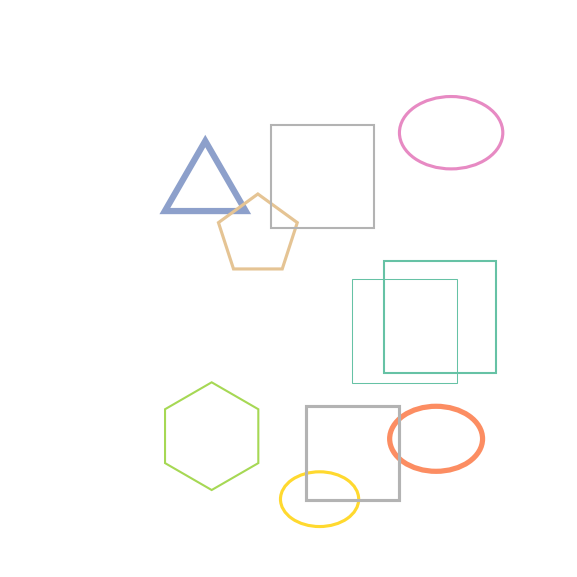[{"shape": "square", "thickness": 1, "radius": 0.48, "center": [0.761, 0.45]}, {"shape": "square", "thickness": 0.5, "radius": 0.45, "center": [0.701, 0.426]}, {"shape": "oval", "thickness": 2.5, "radius": 0.4, "center": [0.755, 0.239]}, {"shape": "triangle", "thickness": 3, "radius": 0.4, "center": [0.355, 0.674]}, {"shape": "oval", "thickness": 1.5, "radius": 0.45, "center": [0.781, 0.769]}, {"shape": "hexagon", "thickness": 1, "radius": 0.47, "center": [0.367, 0.244]}, {"shape": "oval", "thickness": 1.5, "radius": 0.34, "center": [0.553, 0.135]}, {"shape": "pentagon", "thickness": 1.5, "radius": 0.36, "center": [0.447, 0.591]}, {"shape": "square", "thickness": 1.5, "radius": 0.4, "center": [0.61, 0.215]}, {"shape": "square", "thickness": 1, "radius": 0.45, "center": [0.558, 0.693]}]